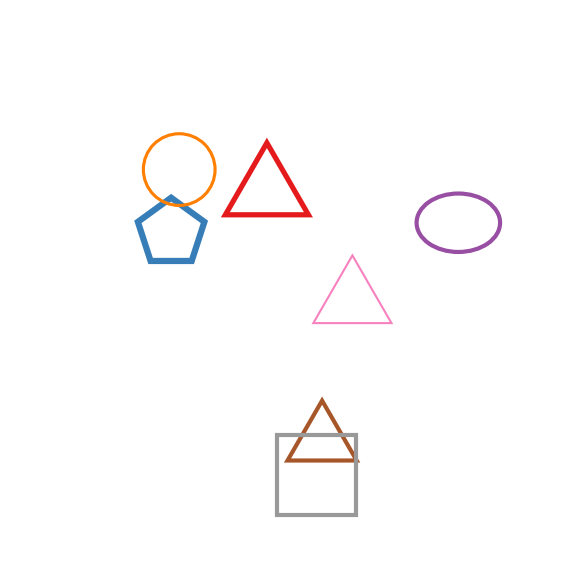[{"shape": "triangle", "thickness": 2.5, "radius": 0.42, "center": [0.462, 0.669]}, {"shape": "pentagon", "thickness": 3, "radius": 0.3, "center": [0.296, 0.596]}, {"shape": "oval", "thickness": 2, "radius": 0.36, "center": [0.794, 0.613]}, {"shape": "circle", "thickness": 1.5, "radius": 0.31, "center": [0.31, 0.705]}, {"shape": "triangle", "thickness": 2, "radius": 0.35, "center": [0.558, 0.236]}, {"shape": "triangle", "thickness": 1, "radius": 0.39, "center": [0.61, 0.479]}, {"shape": "square", "thickness": 2, "radius": 0.34, "center": [0.548, 0.176]}]